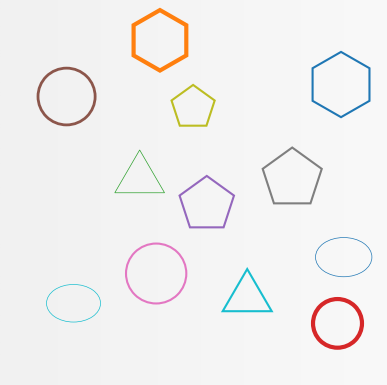[{"shape": "hexagon", "thickness": 1.5, "radius": 0.42, "center": [0.88, 0.78]}, {"shape": "oval", "thickness": 0.5, "radius": 0.36, "center": [0.887, 0.332]}, {"shape": "hexagon", "thickness": 3, "radius": 0.39, "center": [0.413, 0.895]}, {"shape": "triangle", "thickness": 0.5, "radius": 0.37, "center": [0.36, 0.536]}, {"shape": "circle", "thickness": 3, "radius": 0.32, "center": [0.871, 0.16]}, {"shape": "pentagon", "thickness": 1.5, "radius": 0.37, "center": [0.534, 0.469]}, {"shape": "circle", "thickness": 2, "radius": 0.37, "center": [0.172, 0.749]}, {"shape": "circle", "thickness": 1.5, "radius": 0.39, "center": [0.403, 0.29]}, {"shape": "pentagon", "thickness": 1.5, "radius": 0.4, "center": [0.754, 0.537]}, {"shape": "pentagon", "thickness": 1.5, "radius": 0.29, "center": [0.498, 0.721]}, {"shape": "triangle", "thickness": 1.5, "radius": 0.37, "center": [0.638, 0.228]}, {"shape": "oval", "thickness": 0.5, "radius": 0.35, "center": [0.19, 0.212]}]